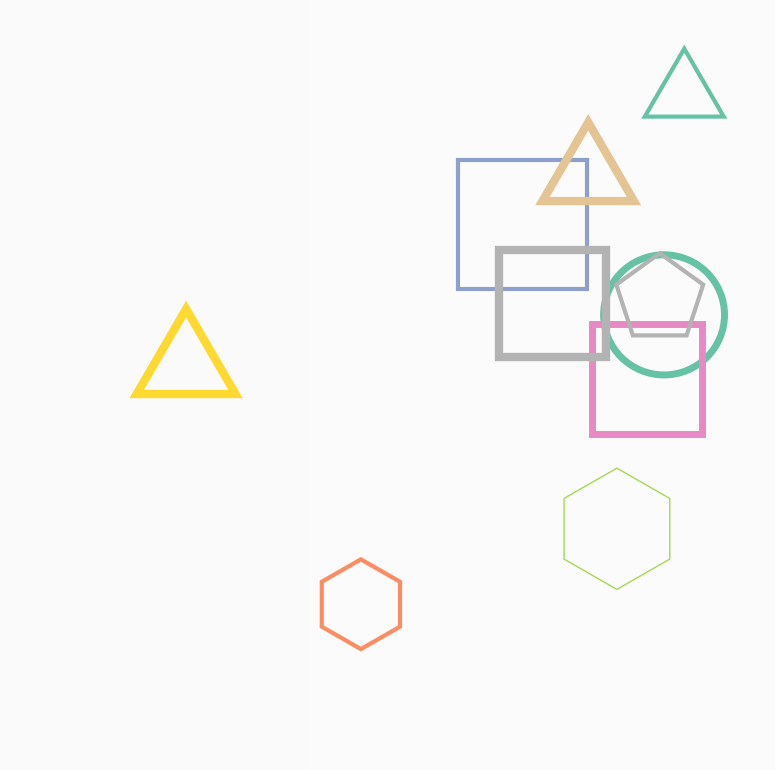[{"shape": "triangle", "thickness": 1.5, "radius": 0.29, "center": [0.883, 0.878]}, {"shape": "circle", "thickness": 2.5, "radius": 0.39, "center": [0.857, 0.591]}, {"shape": "hexagon", "thickness": 1.5, "radius": 0.29, "center": [0.466, 0.215]}, {"shape": "square", "thickness": 1.5, "radius": 0.42, "center": [0.674, 0.708]}, {"shape": "square", "thickness": 2.5, "radius": 0.36, "center": [0.835, 0.508]}, {"shape": "hexagon", "thickness": 0.5, "radius": 0.39, "center": [0.796, 0.313]}, {"shape": "triangle", "thickness": 3, "radius": 0.37, "center": [0.24, 0.525]}, {"shape": "triangle", "thickness": 3, "radius": 0.34, "center": [0.759, 0.773]}, {"shape": "pentagon", "thickness": 1.5, "radius": 0.29, "center": [0.851, 0.612]}, {"shape": "square", "thickness": 3, "radius": 0.35, "center": [0.713, 0.606]}]